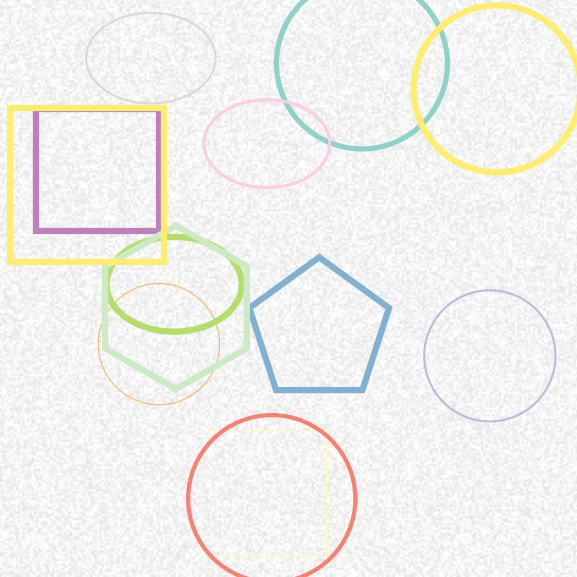[{"shape": "circle", "thickness": 2.5, "radius": 0.74, "center": [0.627, 0.889]}, {"shape": "square", "thickness": 0.5, "radius": 0.54, "center": [0.456, 0.146]}, {"shape": "circle", "thickness": 1, "radius": 0.57, "center": [0.848, 0.383]}, {"shape": "circle", "thickness": 2, "radius": 0.72, "center": [0.471, 0.136]}, {"shape": "pentagon", "thickness": 3, "radius": 0.64, "center": [0.553, 0.427]}, {"shape": "circle", "thickness": 0.5, "radius": 0.52, "center": [0.275, 0.403]}, {"shape": "oval", "thickness": 3, "radius": 0.59, "center": [0.302, 0.507]}, {"shape": "oval", "thickness": 1.5, "radius": 0.54, "center": [0.462, 0.75]}, {"shape": "oval", "thickness": 1, "radius": 0.56, "center": [0.261, 0.899]}, {"shape": "square", "thickness": 3, "radius": 0.53, "center": [0.169, 0.705]}, {"shape": "hexagon", "thickness": 3, "radius": 0.71, "center": [0.305, 0.467]}, {"shape": "square", "thickness": 3, "radius": 0.67, "center": [0.15, 0.679]}, {"shape": "circle", "thickness": 3, "radius": 0.72, "center": [0.861, 0.845]}]